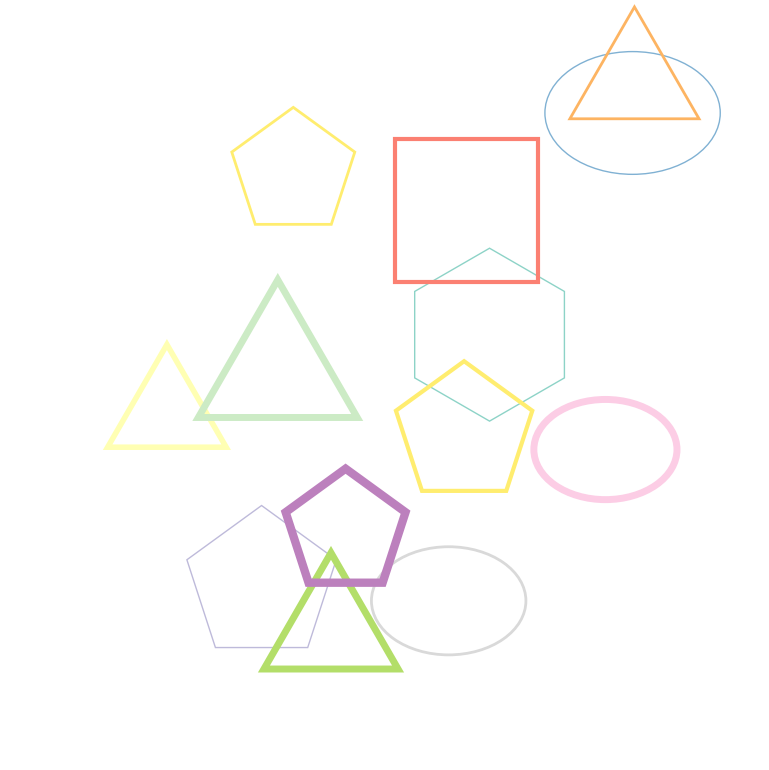[{"shape": "hexagon", "thickness": 0.5, "radius": 0.56, "center": [0.636, 0.565]}, {"shape": "triangle", "thickness": 2, "radius": 0.44, "center": [0.217, 0.464]}, {"shape": "pentagon", "thickness": 0.5, "radius": 0.51, "center": [0.34, 0.242]}, {"shape": "square", "thickness": 1.5, "radius": 0.46, "center": [0.606, 0.726]}, {"shape": "oval", "thickness": 0.5, "radius": 0.57, "center": [0.822, 0.853]}, {"shape": "triangle", "thickness": 1, "radius": 0.48, "center": [0.824, 0.894]}, {"shape": "triangle", "thickness": 2.5, "radius": 0.5, "center": [0.43, 0.181]}, {"shape": "oval", "thickness": 2.5, "radius": 0.46, "center": [0.786, 0.416]}, {"shape": "oval", "thickness": 1, "radius": 0.5, "center": [0.583, 0.22]}, {"shape": "pentagon", "thickness": 3, "radius": 0.41, "center": [0.449, 0.309]}, {"shape": "triangle", "thickness": 2.5, "radius": 0.6, "center": [0.361, 0.517]}, {"shape": "pentagon", "thickness": 1.5, "radius": 0.47, "center": [0.603, 0.438]}, {"shape": "pentagon", "thickness": 1, "radius": 0.42, "center": [0.381, 0.777]}]